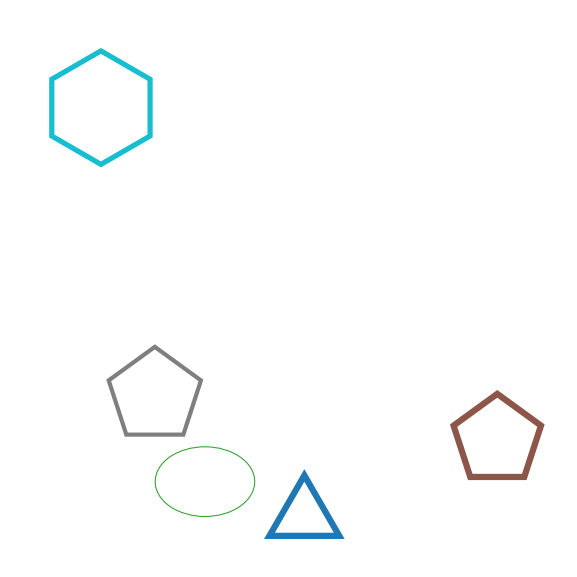[{"shape": "triangle", "thickness": 3, "radius": 0.35, "center": [0.527, 0.106]}, {"shape": "oval", "thickness": 0.5, "radius": 0.43, "center": [0.355, 0.165]}, {"shape": "pentagon", "thickness": 3, "radius": 0.4, "center": [0.861, 0.238]}, {"shape": "pentagon", "thickness": 2, "radius": 0.42, "center": [0.268, 0.314]}, {"shape": "hexagon", "thickness": 2.5, "radius": 0.49, "center": [0.175, 0.813]}]